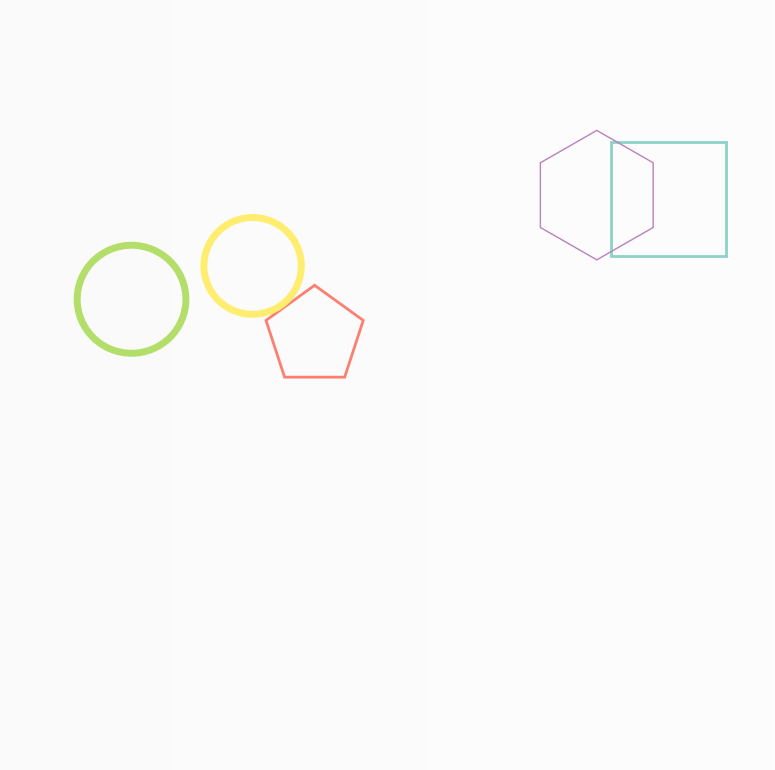[{"shape": "square", "thickness": 1, "radius": 0.37, "center": [0.863, 0.741]}, {"shape": "pentagon", "thickness": 1, "radius": 0.33, "center": [0.406, 0.564]}, {"shape": "circle", "thickness": 2.5, "radius": 0.35, "center": [0.17, 0.611]}, {"shape": "hexagon", "thickness": 0.5, "radius": 0.42, "center": [0.77, 0.747]}, {"shape": "circle", "thickness": 2.5, "radius": 0.31, "center": [0.326, 0.655]}]